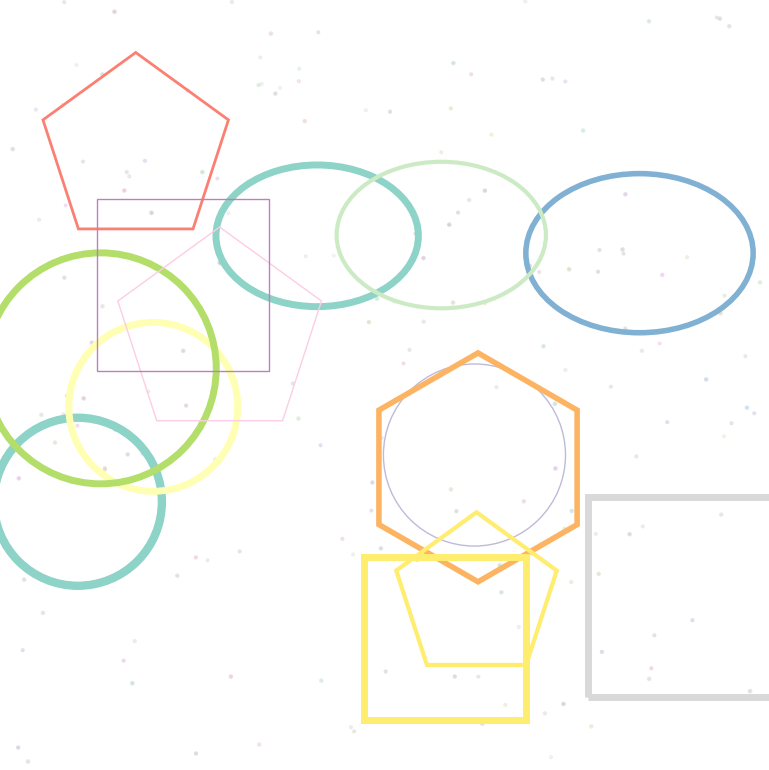[{"shape": "oval", "thickness": 2.5, "radius": 0.66, "center": [0.412, 0.694]}, {"shape": "circle", "thickness": 3, "radius": 0.55, "center": [0.101, 0.348]}, {"shape": "circle", "thickness": 2.5, "radius": 0.55, "center": [0.199, 0.472]}, {"shape": "circle", "thickness": 0.5, "radius": 0.59, "center": [0.616, 0.409]}, {"shape": "pentagon", "thickness": 1, "radius": 0.63, "center": [0.176, 0.805]}, {"shape": "oval", "thickness": 2, "radius": 0.74, "center": [0.831, 0.671]}, {"shape": "hexagon", "thickness": 2, "radius": 0.74, "center": [0.621, 0.393]}, {"shape": "circle", "thickness": 2.5, "radius": 0.75, "center": [0.131, 0.522]}, {"shape": "pentagon", "thickness": 0.5, "radius": 0.7, "center": [0.285, 0.566]}, {"shape": "square", "thickness": 2.5, "radius": 0.65, "center": [0.893, 0.225]}, {"shape": "square", "thickness": 0.5, "radius": 0.56, "center": [0.238, 0.63]}, {"shape": "oval", "thickness": 1.5, "radius": 0.68, "center": [0.573, 0.695]}, {"shape": "square", "thickness": 2.5, "radius": 0.53, "center": [0.578, 0.171]}, {"shape": "pentagon", "thickness": 1.5, "radius": 0.55, "center": [0.619, 0.225]}]